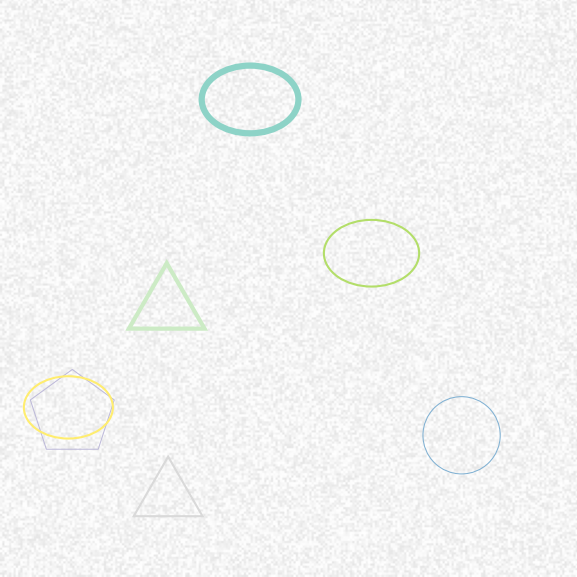[{"shape": "oval", "thickness": 3, "radius": 0.42, "center": [0.433, 0.827]}, {"shape": "pentagon", "thickness": 0.5, "radius": 0.38, "center": [0.125, 0.283]}, {"shape": "circle", "thickness": 0.5, "radius": 0.33, "center": [0.799, 0.245]}, {"shape": "oval", "thickness": 1, "radius": 0.41, "center": [0.643, 0.561]}, {"shape": "triangle", "thickness": 1, "radius": 0.34, "center": [0.291, 0.14]}, {"shape": "triangle", "thickness": 2, "radius": 0.38, "center": [0.289, 0.468]}, {"shape": "oval", "thickness": 1, "radius": 0.39, "center": [0.118, 0.294]}]